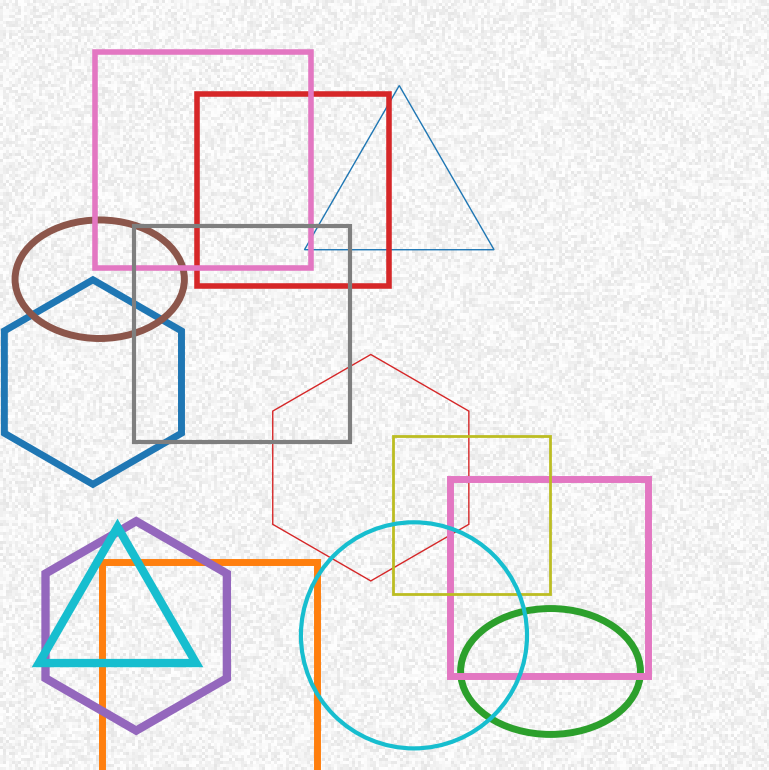[{"shape": "triangle", "thickness": 0.5, "radius": 0.71, "center": [0.519, 0.747]}, {"shape": "hexagon", "thickness": 2.5, "radius": 0.66, "center": [0.121, 0.504]}, {"shape": "square", "thickness": 2.5, "radius": 0.7, "center": [0.272, 0.131]}, {"shape": "oval", "thickness": 2.5, "radius": 0.58, "center": [0.715, 0.128]}, {"shape": "square", "thickness": 2, "radius": 0.62, "center": [0.38, 0.753]}, {"shape": "hexagon", "thickness": 0.5, "radius": 0.74, "center": [0.482, 0.393]}, {"shape": "hexagon", "thickness": 3, "radius": 0.68, "center": [0.177, 0.187]}, {"shape": "oval", "thickness": 2.5, "radius": 0.55, "center": [0.13, 0.637]}, {"shape": "square", "thickness": 2, "radius": 0.7, "center": [0.264, 0.792]}, {"shape": "square", "thickness": 2.5, "radius": 0.64, "center": [0.713, 0.25]}, {"shape": "square", "thickness": 1.5, "radius": 0.7, "center": [0.314, 0.566]}, {"shape": "square", "thickness": 1, "radius": 0.51, "center": [0.612, 0.332]}, {"shape": "circle", "thickness": 1.5, "radius": 0.73, "center": [0.538, 0.175]}, {"shape": "triangle", "thickness": 3, "radius": 0.59, "center": [0.153, 0.198]}]